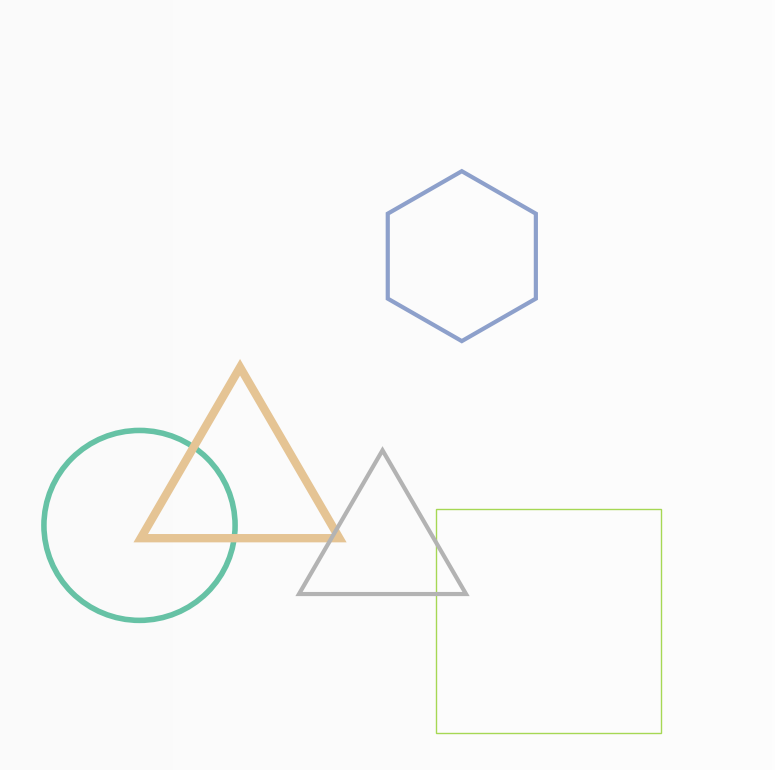[{"shape": "circle", "thickness": 2, "radius": 0.62, "center": [0.18, 0.318]}, {"shape": "hexagon", "thickness": 1.5, "radius": 0.55, "center": [0.596, 0.667]}, {"shape": "square", "thickness": 0.5, "radius": 0.73, "center": [0.708, 0.194]}, {"shape": "triangle", "thickness": 3, "radius": 0.74, "center": [0.31, 0.375]}, {"shape": "triangle", "thickness": 1.5, "radius": 0.62, "center": [0.494, 0.291]}]